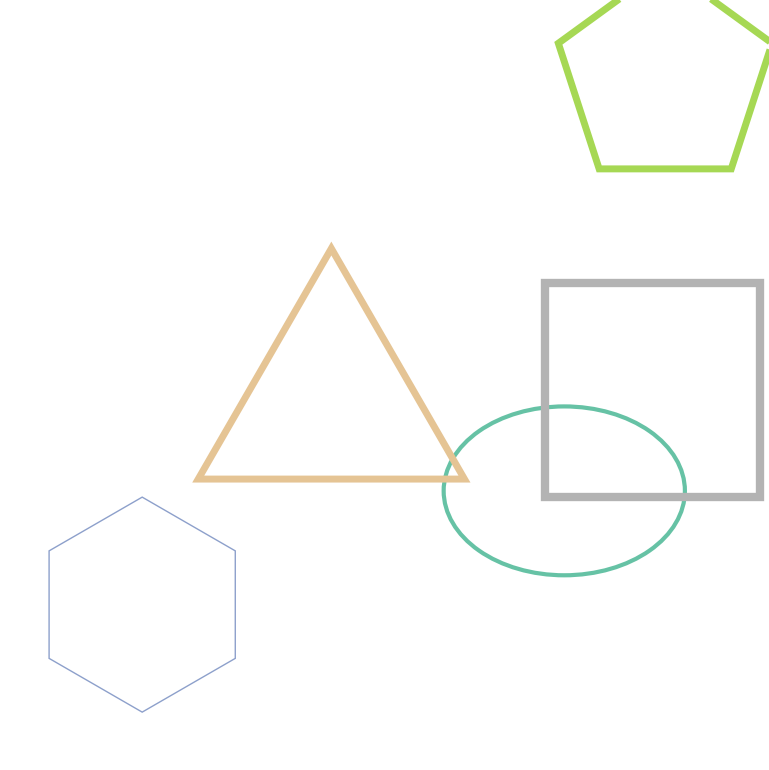[{"shape": "oval", "thickness": 1.5, "radius": 0.78, "center": [0.733, 0.363]}, {"shape": "hexagon", "thickness": 0.5, "radius": 0.7, "center": [0.185, 0.215]}, {"shape": "pentagon", "thickness": 2.5, "radius": 0.73, "center": [0.864, 0.899]}, {"shape": "triangle", "thickness": 2.5, "radius": 1.0, "center": [0.43, 0.478]}, {"shape": "square", "thickness": 3, "radius": 0.7, "center": [0.847, 0.494]}]